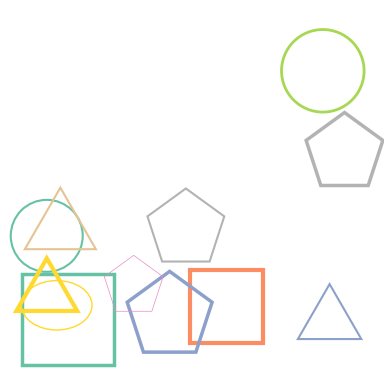[{"shape": "circle", "thickness": 1.5, "radius": 0.47, "center": [0.121, 0.387]}, {"shape": "square", "thickness": 2.5, "radius": 0.6, "center": [0.176, 0.17]}, {"shape": "square", "thickness": 3, "radius": 0.47, "center": [0.587, 0.203]}, {"shape": "triangle", "thickness": 1.5, "radius": 0.48, "center": [0.856, 0.167]}, {"shape": "pentagon", "thickness": 2.5, "radius": 0.58, "center": [0.441, 0.179]}, {"shape": "pentagon", "thickness": 0.5, "radius": 0.4, "center": [0.347, 0.256]}, {"shape": "circle", "thickness": 2, "radius": 0.54, "center": [0.838, 0.816]}, {"shape": "triangle", "thickness": 3, "radius": 0.46, "center": [0.122, 0.238]}, {"shape": "oval", "thickness": 1, "radius": 0.46, "center": [0.147, 0.207]}, {"shape": "triangle", "thickness": 1.5, "radius": 0.53, "center": [0.157, 0.406]}, {"shape": "pentagon", "thickness": 2.5, "radius": 0.52, "center": [0.895, 0.603]}, {"shape": "pentagon", "thickness": 1.5, "radius": 0.52, "center": [0.483, 0.406]}]